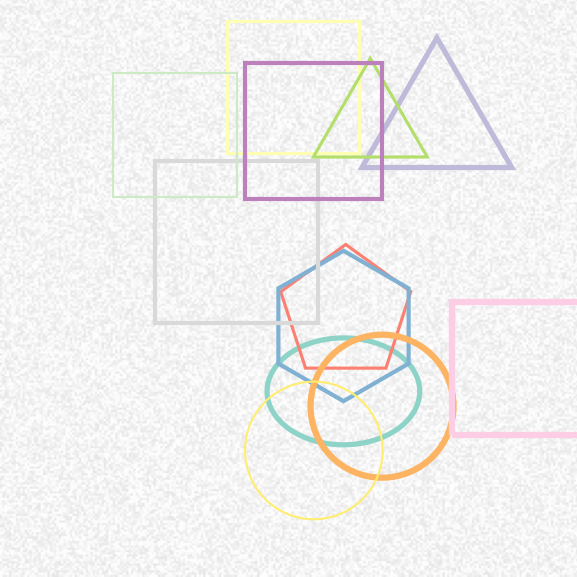[{"shape": "oval", "thickness": 2.5, "radius": 0.66, "center": [0.595, 0.321]}, {"shape": "square", "thickness": 1.5, "radius": 0.57, "center": [0.507, 0.848]}, {"shape": "triangle", "thickness": 2.5, "radius": 0.75, "center": [0.756, 0.784]}, {"shape": "pentagon", "thickness": 1.5, "radius": 0.59, "center": [0.599, 0.457]}, {"shape": "hexagon", "thickness": 2, "radius": 0.65, "center": [0.595, 0.435]}, {"shape": "circle", "thickness": 3, "radius": 0.62, "center": [0.662, 0.296]}, {"shape": "triangle", "thickness": 1.5, "radius": 0.57, "center": [0.641, 0.784]}, {"shape": "square", "thickness": 3, "radius": 0.58, "center": [0.898, 0.361]}, {"shape": "square", "thickness": 2, "radius": 0.7, "center": [0.41, 0.58]}, {"shape": "square", "thickness": 2, "radius": 0.59, "center": [0.543, 0.772]}, {"shape": "square", "thickness": 1, "radius": 0.54, "center": [0.303, 0.765]}, {"shape": "circle", "thickness": 1, "radius": 0.6, "center": [0.543, 0.219]}]